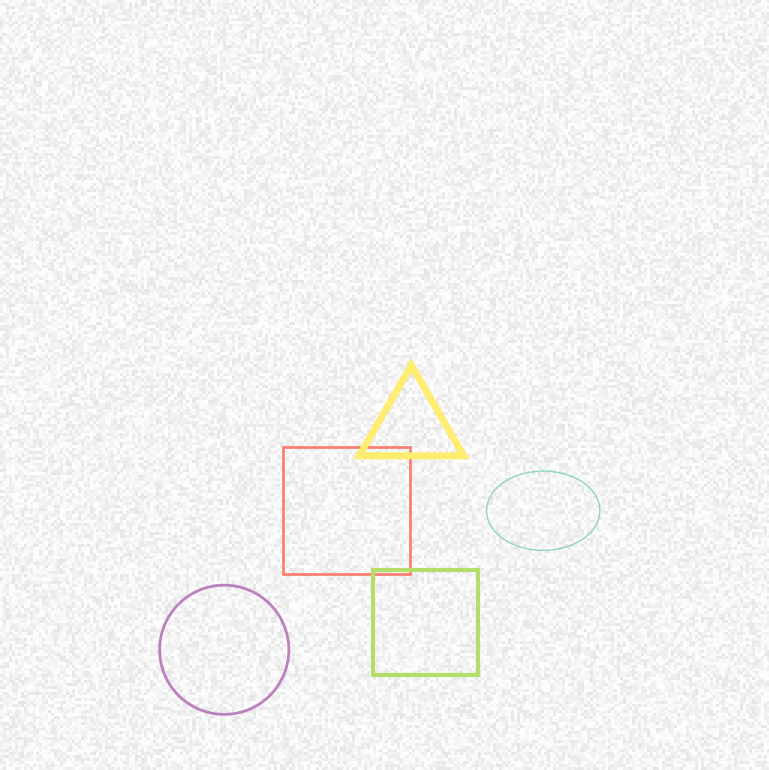[{"shape": "oval", "thickness": 0.5, "radius": 0.37, "center": [0.706, 0.337]}, {"shape": "square", "thickness": 1, "radius": 0.41, "center": [0.45, 0.337]}, {"shape": "square", "thickness": 1.5, "radius": 0.34, "center": [0.553, 0.192]}, {"shape": "circle", "thickness": 1, "radius": 0.42, "center": [0.291, 0.156]}, {"shape": "triangle", "thickness": 2.5, "radius": 0.39, "center": [0.534, 0.447]}]